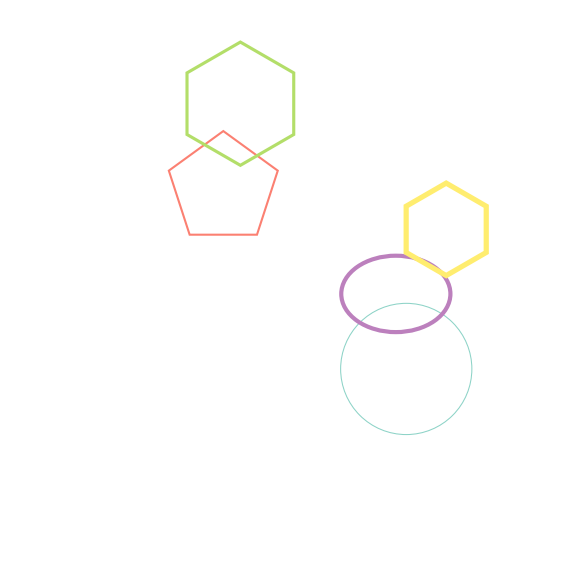[{"shape": "circle", "thickness": 0.5, "radius": 0.57, "center": [0.703, 0.36]}, {"shape": "pentagon", "thickness": 1, "radius": 0.5, "center": [0.387, 0.673]}, {"shape": "hexagon", "thickness": 1.5, "radius": 0.53, "center": [0.416, 0.82]}, {"shape": "oval", "thickness": 2, "radius": 0.47, "center": [0.685, 0.49]}, {"shape": "hexagon", "thickness": 2.5, "radius": 0.4, "center": [0.773, 0.602]}]